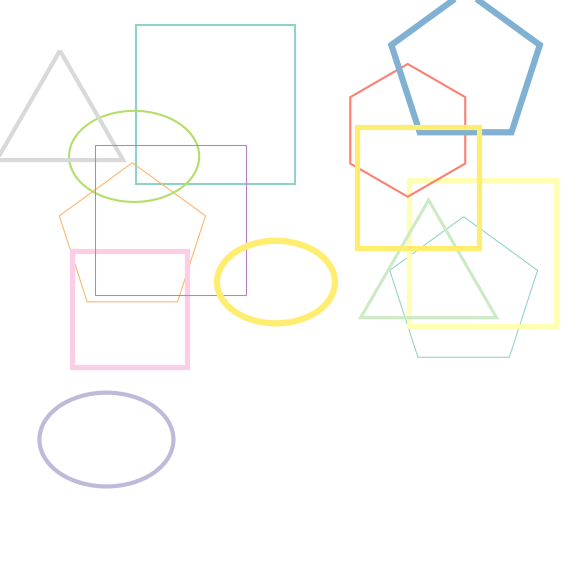[{"shape": "pentagon", "thickness": 0.5, "radius": 0.67, "center": [0.803, 0.489]}, {"shape": "square", "thickness": 1, "radius": 0.69, "center": [0.373, 0.818]}, {"shape": "square", "thickness": 2.5, "radius": 0.63, "center": [0.836, 0.561]}, {"shape": "oval", "thickness": 2, "radius": 0.58, "center": [0.184, 0.238]}, {"shape": "hexagon", "thickness": 1, "radius": 0.57, "center": [0.706, 0.773]}, {"shape": "pentagon", "thickness": 3, "radius": 0.68, "center": [0.806, 0.879]}, {"shape": "pentagon", "thickness": 0.5, "radius": 0.67, "center": [0.229, 0.584]}, {"shape": "oval", "thickness": 1, "radius": 0.56, "center": [0.232, 0.728]}, {"shape": "square", "thickness": 2.5, "radius": 0.5, "center": [0.224, 0.464]}, {"shape": "triangle", "thickness": 2, "radius": 0.63, "center": [0.104, 0.785]}, {"shape": "square", "thickness": 0.5, "radius": 0.65, "center": [0.295, 0.618]}, {"shape": "triangle", "thickness": 1.5, "radius": 0.68, "center": [0.742, 0.517]}, {"shape": "oval", "thickness": 3, "radius": 0.51, "center": [0.478, 0.511]}, {"shape": "square", "thickness": 2.5, "radius": 0.52, "center": [0.724, 0.674]}]